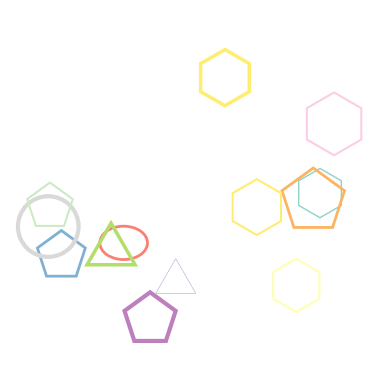[{"shape": "hexagon", "thickness": 1, "radius": 0.32, "center": [0.831, 0.498]}, {"shape": "hexagon", "thickness": 1.5, "radius": 0.35, "center": [0.77, 0.259]}, {"shape": "triangle", "thickness": 0.5, "radius": 0.3, "center": [0.457, 0.268]}, {"shape": "oval", "thickness": 2, "radius": 0.31, "center": [0.321, 0.369]}, {"shape": "pentagon", "thickness": 2, "radius": 0.33, "center": [0.159, 0.336]}, {"shape": "pentagon", "thickness": 2, "radius": 0.43, "center": [0.814, 0.478]}, {"shape": "triangle", "thickness": 2.5, "radius": 0.36, "center": [0.288, 0.348]}, {"shape": "hexagon", "thickness": 1.5, "radius": 0.41, "center": [0.868, 0.678]}, {"shape": "circle", "thickness": 3, "radius": 0.39, "center": [0.125, 0.412]}, {"shape": "pentagon", "thickness": 3, "radius": 0.35, "center": [0.39, 0.171]}, {"shape": "pentagon", "thickness": 1.5, "radius": 0.31, "center": [0.13, 0.464]}, {"shape": "hexagon", "thickness": 2.5, "radius": 0.36, "center": [0.584, 0.798]}, {"shape": "hexagon", "thickness": 1.5, "radius": 0.36, "center": [0.667, 0.462]}]